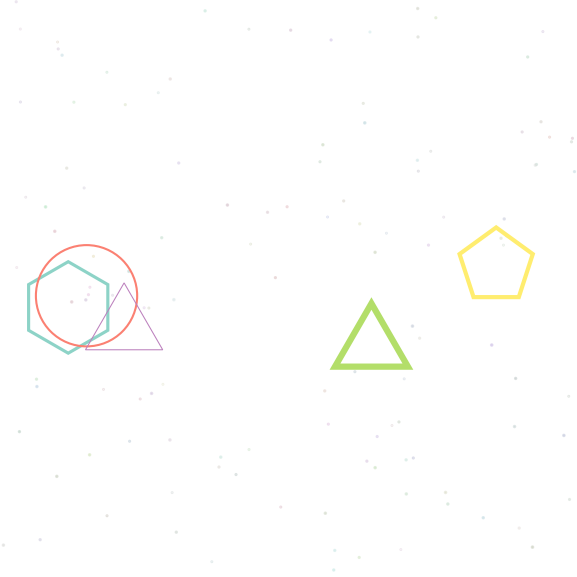[{"shape": "hexagon", "thickness": 1.5, "radius": 0.4, "center": [0.118, 0.467]}, {"shape": "circle", "thickness": 1, "radius": 0.44, "center": [0.15, 0.487]}, {"shape": "triangle", "thickness": 3, "radius": 0.36, "center": [0.643, 0.401]}, {"shape": "triangle", "thickness": 0.5, "radius": 0.39, "center": [0.215, 0.432]}, {"shape": "pentagon", "thickness": 2, "radius": 0.33, "center": [0.859, 0.539]}]